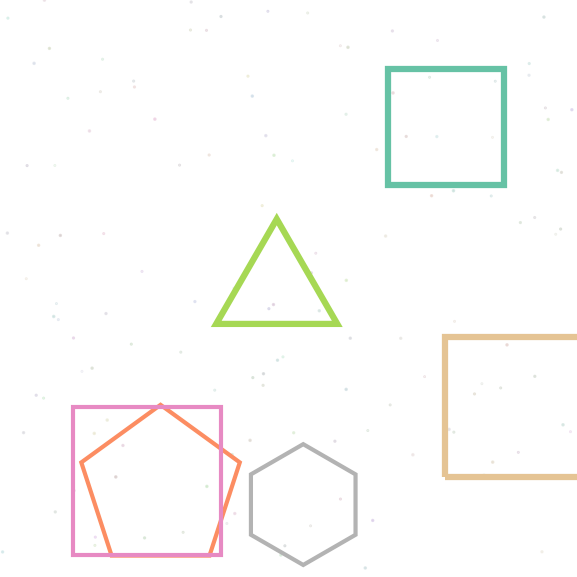[{"shape": "square", "thickness": 3, "radius": 0.5, "center": [0.772, 0.78]}, {"shape": "pentagon", "thickness": 2, "radius": 0.72, "center": [0.278, 0.154]}, {"shape": "square", "thickness": 2, "radius": 0.64, "center": [0.255, 0.166]}, {"shape": "triangle", "thickness": 3, "radius": 0.61, "center": [0.479, 0.499]}, {"shape": "square", "thickness": 3, "radius": 0.6, "center": [0.891, 0.295]}, {"shape": "hexagon", "thickness": 2, "radius": 0.52, "center": [0.525, 0.125]}]